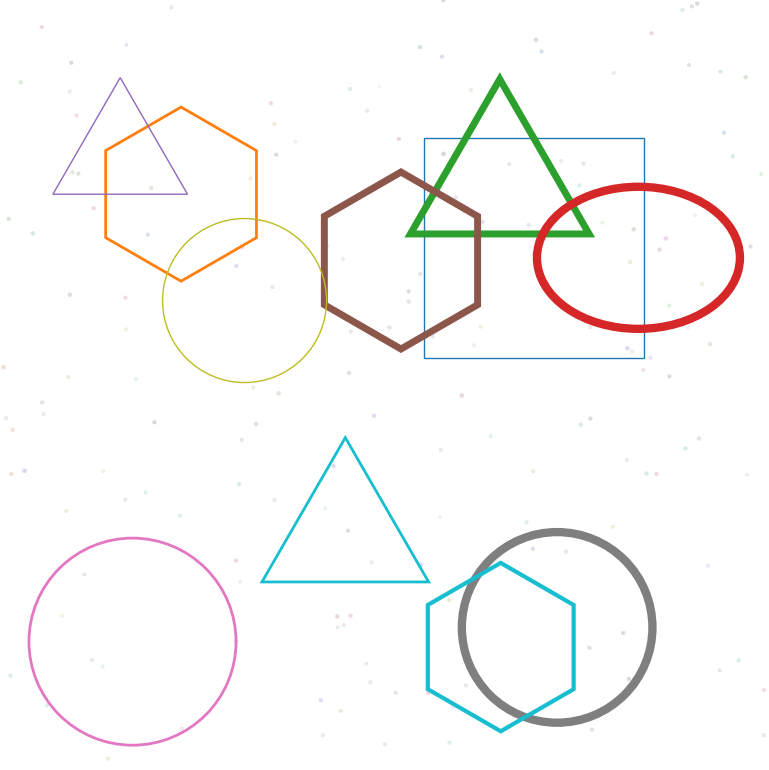[{"shape": "square", "thickness": 0.5, "radius": 0.71, "center": [0.693, 0.677]}, {"shape": "hexagon", "thickness": 1, "radius": 0.57, "center": [0.235, 0.748]}, {"shape": "triangle", "thickness": 2.5, "radius": 0.67, "center": [0.649, 0.763]}, {"shape": "oval", "thickness": 3, "radius": 0.66, "center": [0.829, 0.665]}, {"shape": "triangle", "thickness": 0.5, "radius": 0.5, "center": [0.156, 0.798]}, {"shape": "hexagon", "thickness": 2.5, "radius": 0.57, "center": [0.521, 0.662]}, {"shape": "circle", "thickness": 1, "radius": 0.67, "center": [0.172, 0.167]}, {"shape": "circle", "thickness": 3, "radius": 0.62, "center": [0.724, 0.185]}, {"shape": "circle", "thickness": 0.5, "radius": 0.53, "center": [0.318, 0.61]}, {"shape": "hexagon", "thickness": 1.5, "radius": 0.55, "center": [0.65, 0.16]}, {"shape": "triangle", "thickness": 1, "radius": 0.62, "center": [0.448, 0.307]}]